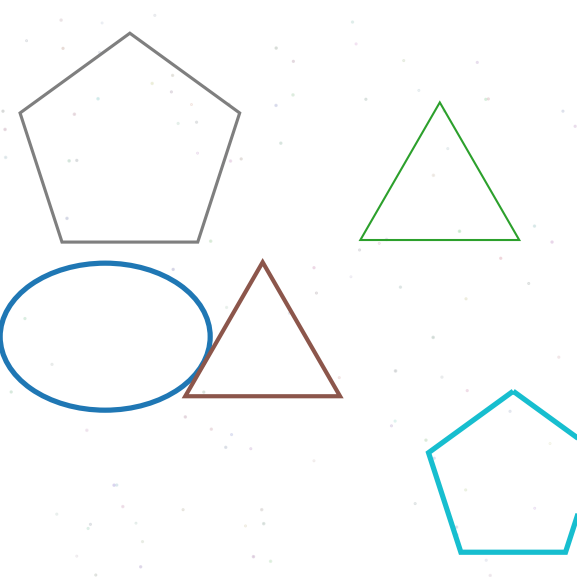[{"shape": "oval", "thickness": 2.5, "radius": 0.91, "center": [0.182, 0.416]}, {"shape": "triangle", "thickness": 1, "radius": 0.79, "center": [0.762, 0.663]}, {"shape": "triangle", "thickness": 2, "radius": 0.77, "center": [0.455, 0.39]}, {"shape": "pentagon", "thickness": 1.5, "radius": 1.0, "center": [0.225, 0.742]}, {"shape": "pentagon", "thickness": 2.5, "radius": 0.77, "center": [0.889, 0.168]}]